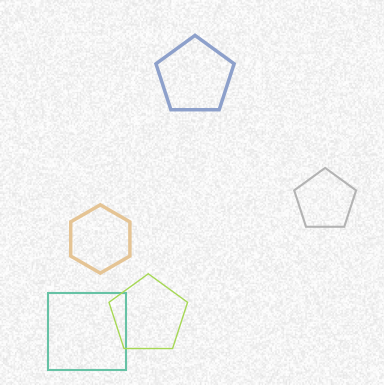[{"shape": "square", "thickness": 1.5, "radius": 0.5, "center": [0.225, 0.139]}, {"shape": "pentagon", "thickness": 2.5, "radius": 0.53, "center": [0.507, 0.801]}, {"shape": "pentagon", "thickness": 1, "radius": 0.54, "center": [0.385, 0.182]}, {"shape": "hexagon", "thickness": 2.5, "radius": 0.44, "center": [0.261, 0.379]}, {"shape": "pentagon", "thickness": 1.5, "radius": 0.42, "center": [0.845, 0.479]}]